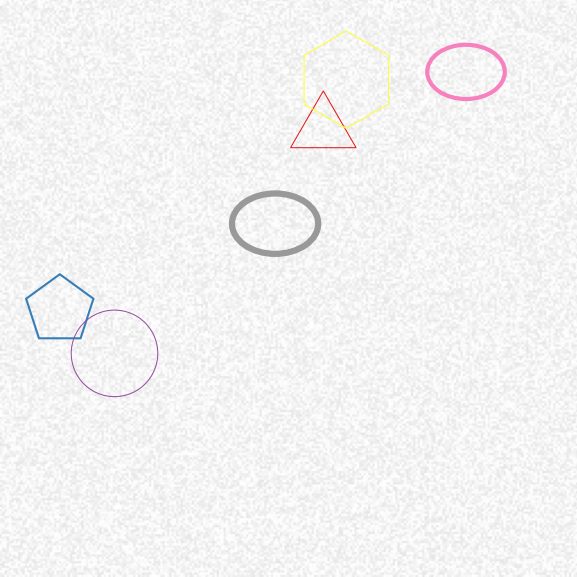[{"shape": "triangle", "thickness": 0.5, "radius": 0.33, "center": [0.56, 0.776]}, {"shape": "pentagon", "thickness": 1, "radius": 0.31, "center": [0.104, 0.463]}, {"shape": "circle", "thickness": 0.5, "radius": 0.37, "center": [0.198, 0.387]}, {"shape": "hexagon", "thickness": 0.5, "radius": 0.42, "center": [0.6, 0.861]}, {"shape": "oval", "thickness": 2, "radius": 0.34, "center": [0.807, 0.875]}, {"shape": "oval", "thickness": 3, "radius": 0.37, "center": [0.476, 0.612]}]